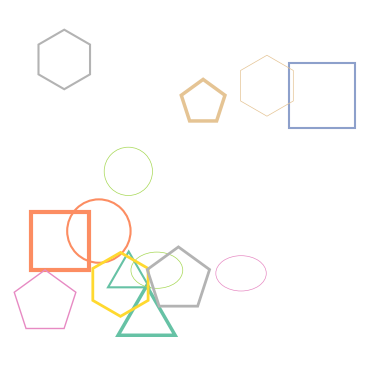[{"shape": "triangle", "thickness": 2.5, "radius": 0.43, "center": [0.381, 0.172]}, {"shape": "triangle", "thickness": 1.5, "radius": 0.31, "center": [0.334, 0.285]}, {"shape": "circle", "thickness": 1.5, "radius": 0.41, "center": [0.257, 0.4]}, {"shape": "square", "thickness": 3, "radius": 0.37, "center": [0.155, 0.375]}, {"shape": "square", "thickness": 1.5, "radius": 0.43, "center": [0.835, 0.752]}, {"shape": "oval", "thickness": 0.5, "radius": 0.33, "center": [0.626, 0.29]}, {"shape": "pentagon", "thickness": 1, "radius": 0.42, "center": [0.117, 0.215]}, {"shape": "oval", "thickness": 0.5, "radius": 0.34, "center": [0.407, 0.298]}, {"shape": "circle", "thickness": 0.5, "radius": 0.31, "center": [0.333, 0.555]}, {"shape": "hexagon", "thickness": 2, "radius": 0.41, "center": [0.313, 0.261]}, {"shape": "hexagon", "thickness": 0.5, "radius": 0.4, "center": [0.693, 0.777]}, {"shape": "pentagon", "thickness": 2.5, "radius": 0.3, "center": [0.528, 0.734]}, {"shape": "hexagon", "thickness": 1.5, "radius": 0.39, "center": [0.167, 0.846]}, {"shape": "pentagon", "thickness": 2, "radius": 0.43, "center": [0.463, 0.274]}]